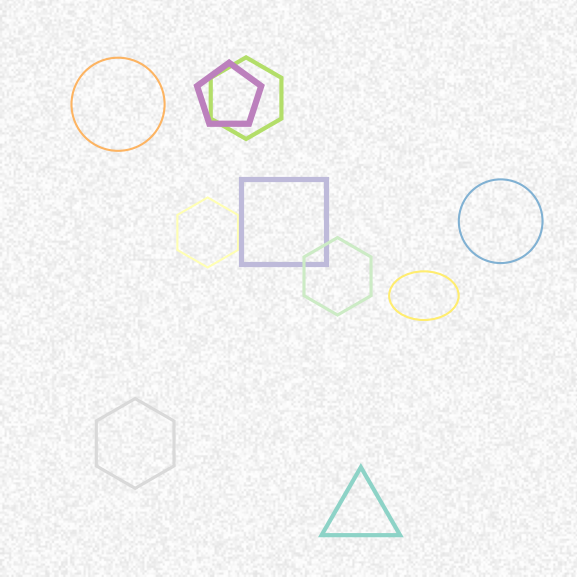[{"shape": "triangle", "thickness": 2, "radius": 0.39, "center": [0.625, 0.112]}, {"shape": "hexagon", "thickness": 1, "radius": 0.3, "center": [0.36, 0.597]}, {"shape": "square", "thickness": 2.5, "radius": 0.37, "center": [0.49, 0.616]}, {"shape": "circle", "thickness": 1, "radius": 0.36, "center": [0.867, 0.616]}, {"shape": "circle", "thickness": 1, "radius": 0.4, "center": [0.204, 0.819]}, {"shape": "hexagon", "thickness": 2, "radius": 0.35, "center": [0.426, 0.829]}, {"shape": "hexagon", "thickness": 1.5, "radius": 0.39, "center": [0.234, 0.231]}, {"shape": "pentagon", "thickness": 3, "radius": 0.29, "center": [0.397, 0.832]}, {"shape": "hexagon", "thickness": 1.5, "radius": 0.34, "center": [0.584, 0.521]}, {"shape": "oval", "thickness": 1, "radius": 0.3, "center": [0.734, 0.487]}]